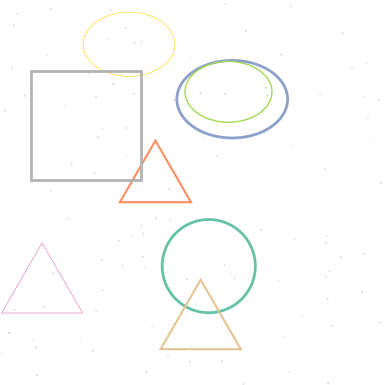[{"shape": "circle", "thickness": 2, "radius": 0.61, "center": [0.542, 0.309]}, {"shape": "triangle", "thickness": 1.5, "radius": 0.53, "center": [0.404, 0.528]}, {"shape": "oval", "thickness": 2, "radius": 0.72, "center": [0.603, 0.742]}, {"shape": "triangle", "thickness": 0.5, "radius": 0.61, "center": [0.109, 0.248]}, {"shape": "oval", "thickness": 1, "radius": 0.56, "center": [0.593, 0.761]}, {"shape": "oval", "thickness": 0.5, "radius": 0.6, "center": [0.335, 0.885]}, {"shape": "triangle", "thickness": 1.5, "radius": 0.6, "center": [0.521, 0.153]}, {"shape": "square", "thickness": 2, "radius": 0.71, "center": [0.224, 0.674]}]